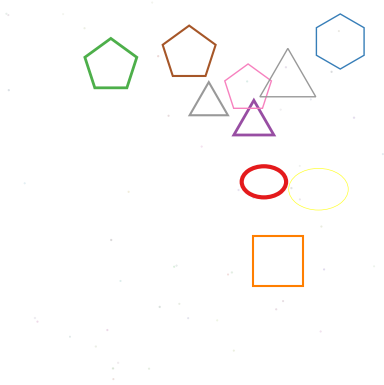[{"shape": "oval", "thickness": 3, "radius": 0.29, "center": [0.685, 0.528]}, {"shape": "hexagon", "thickness": 1, "radius": 0.36, "center": [0.884, 0.892]}, {"shape": "pentagon", "thickness": 2, "radius": 0.35, "center": [0.288, 0.829]}, {"shape": "triangle", "thickness": 2, "radius": 0.3, "center": [0.659, 0.679]}, {"shape": "square", "thickness": 1.5, "radius": 0.33, "center": [0.722, 0.321]}, {"shape": "oval", "thickness": 0.5, "radius": 0.39, "center": [0.827, 0.509]}, {"shape": "pentagon", "thickness": 1.5, "radius": 0.36, "center": [0.491, 0.861]}, {"shape": "pentagon", "thickness": 1, "radius": 0.32, "center": [0.644, 0.77]}, {"shape": "triangle", "thickness": 1, "radius": 0.42, "center": [0.748, 0.791]}, {"shape": "triangle", "thickness": 1.5, "radius": 0.29, "center": [0.542, 0.729]}]